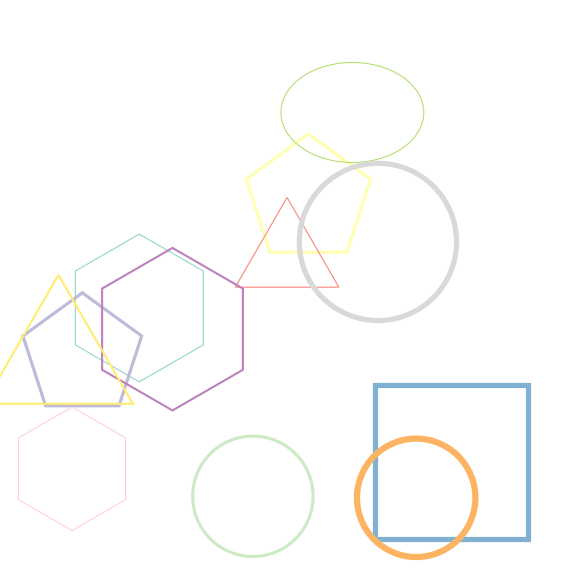[{"shape": "hexagon", "thickness": 0.5, "radius": 0.64, "center": [0.241, 0.466]}, {"shape": "pentagon", "thickness": 1.5, "radius": 0.57, "center": [0.534, 0.654]}, {"shape": "pentagon", "thickness": 1.5, "radius": 0.54, "center": [0.142, 0.384]}, {"shape": "triangle", "thickness": 0.5, "radius": 0.52, "center": [0.497, 0.554]}, {"shape": "square", "thickness": 2.5, "radius": 0.67, "center": [0.782, 0.199]}, {"shape": "circle", "thickness": 3, "radius": 0.51, "center": [0.721, 0.137]}, {"shape": "oval", "thickness": 0.5, "radius": 0.62, "center": [0.61, 0.804]}, {"shape": "hexagon", "thickness": 0.5, "radius": 0.54, "center": [0.125, 0.187]}, {"shape": "circle", "thickness": 2.5, "radius": 0.68, "center": [0.654, 0.58]}, {"shape": "hexagon", "thickness": 1, "radius": 0.7, "center": [0.299, 0.429]}, {"shape": "circle", "thickness": 1.5, "radius": 0.52, "center": [0.438, 0.14]}, {"shape": "triangle", "thickness": 1, "radius": 0.74, "center": [0.101, 0.374]}]